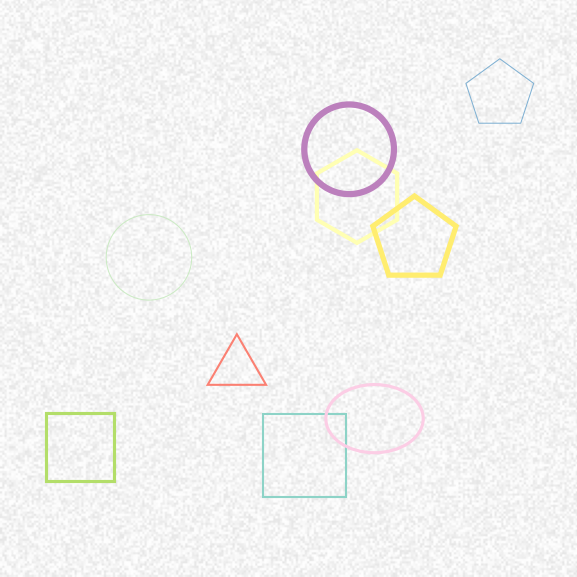[{"shape": "square", "thickness": 1, "radius": 0.36, "center": [0.528, 0.211]}, {"shape": "hexagon", "thickness": 2, "radius": 0.4, "center": [0.618, 0.659]}, {"shape": "triangle", "thickness": 1, "radius": 0.29, "center": [0.41, 0.362]}, {"shape": "pentagon", "thickness": 0.5, "radius": 0.31, "center": [0.865, 0.836]}, {"shape": "square", "thickness": 1.5, "radius": 0.3, "center": [0.138, 0.225]}, {"shape": "oval", "thickness": 1.5, "radius": 0.42, "center": [0.649, 0.274]}, {"shape": "circle", "thickness": 3, "radius": 0.39, "center": [0.605, 0.741]}, {"shape": "circle", "thickness": 0.5, "radius": 0.37, "center": [0.258, 0.553]}, {"shape": "pentagon", "thickness": 2.5, "radius": 0.38, "center": [0.718, 0.584]}]